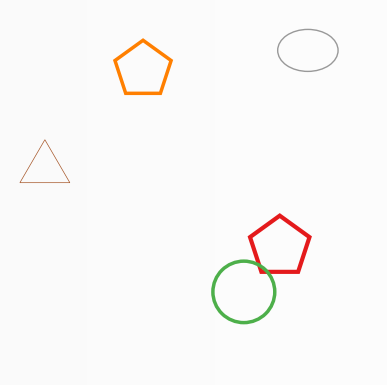[{"shape": "pentagon", "thickness": 3, "radius": 0.4, "center": [0.722, 0.359]}, {"shape": "circle", "thickness": 2.5, "radius": 0.4, "center": [0.629, 0.242]}, {"shape": "pentagon", "thickness": 2.5, "radius": 0.38, "center": [0.369, 0.819]}, {"shape": "triangle", "thickness": 0.5, "radius": 0.37, "center": [0.116, 0.563]}, {"shape": "oval", "thickness": 1, "radius": 0.39, "center": [0.795, 0.869]}]